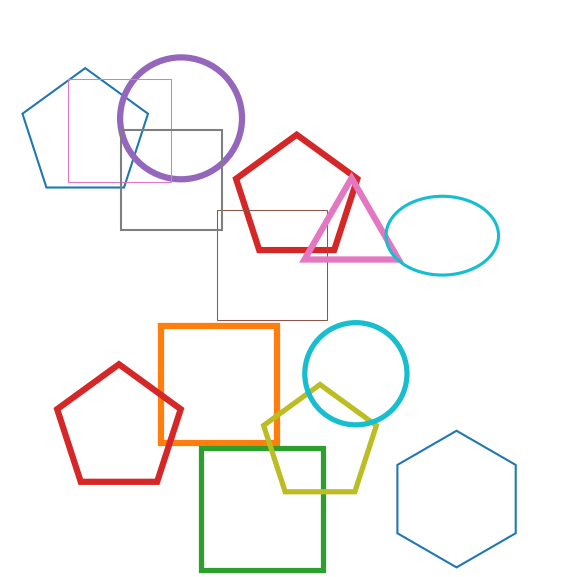[{"shape": "hexagon", "thickness": 1, "radius": 0.59, "center": [0.791, 0.135]}, {"shape": "pentagon", "thickness": 1, "radius": 0.57, "center": [0.148, 0.767]}, {"shape": "square", "thickness": 3, "radius": 0.5, "center": [0.379, 0.333]}, {"shape": "square", "thickness": 2.5, "radius": 0.53, "center": [0.454, 0.117]}, {"shape": "pentagon", "thickness": 3, "radius": 0.55, "center": [0.514, 0.655]}, {"shape": "pentagon", "thickness": 3, "radius": 0.56, "center": [0.206, 0.256]}, {"shape": "circle", "thickness": 3, "radius": 0.53, "center": [0.314, 0.794]}, {"shape": "square", "thickness": 0.5, "radius": 0.47, "center": [0.471, 0.54]}, {"shape": "triangle", "thickness": 3, "radius": 0.47, "center": [0.609, 0.597]}, {"shape": "square", "thickness": 0.5, "radius": 0.45, "center": [0.207, 0.772]}, {"shape": "square", "thickness": 1, "radius": 0.44, "center": [0.297, 0.688]}, {"shape": "pentagon", "thickness": 2.5, "radius": 0.51, "center": [0.554, 0.231]}, {"shape": "oval", "thickness": 1.5, "radius": 0.49, "center": [0.766, 0.591]}, {"shape": "circle", "thickness": 2.5, "radius": 0.44, "center": [0.616, 0.352]}]